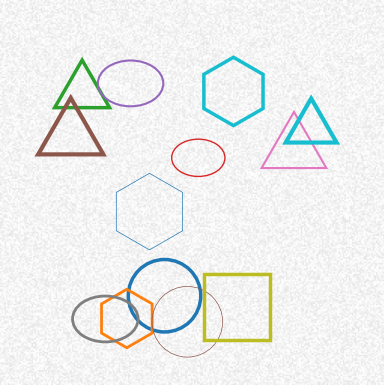[{"shape": "circle", "thickness": 2.5, "radius": 0.47, "center": [0.427, 0.232]}, {"shape": "hexagon", "thickness": 0.5, "radius": 0.5, "center": [0.388, 0.45]}, {"shape": "hexagon", "thickness": 2, "radius": 0.38, "center": [0.329, 0.173]}, {"shape": "triangle", "thickness": 2.5, "radius": 0.41, "center": [0.213, 0.762]}, {"shape": "oval", "thickness": 1, "radius": 0.35, "center": [0.515, 0.59]}, {"shape": "oval", "thickness": 1.5, "radius": 0.42, "center": [0.339, 0.783]}, {"shape": "triangle", "thickness": 3, "radius": 0.49, "center": [0.184, 0.648]}, {"shape": "circle", "thickness": 0.5, "radius": 0.46, "center": [0.487, 0.164]}, {"shape": "triangle", "thickness": 1.5, "radius": 0.49, "center": [0.764, 0.612]}, {"shape": "oval", "thickness": 2, "radius": 0.43, "center": [0.274, 0.172]}, {"shape": "square", "thickness": 2.5, "radius": 0.43, "center": [0.616, 0.203]}, {"shape": "triangle", "thickness": 3, "radius": 0.38, "center": [0.808, 0.668]}, {"shape": "hexagon", "thickness": 2.5, "radius": 0.44, "center": [0.606, 0.762]}]